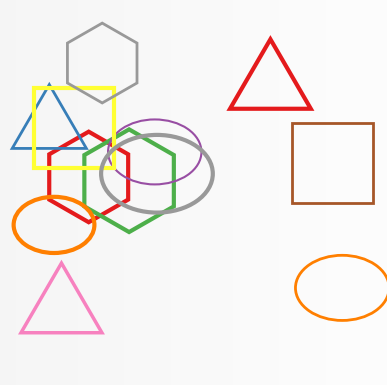[{"shape": "hexagon", "thickness": 3, "radius": 0.59, "center": [0.229, 0.54]}, {"shape": "triangle", "thickness": 3, "radius": 0.6, "center": [0.698, 0.778]}, {"shape": "triangle", "thickness": 2, "radius": 0.55, "center": [0.127, 0.67]}, {"shape": "hexagon", "thickness": 3, "radius": 0.67, "center": [0.333, 0.531]}, {"shape": "oval", "thickness": 1.5, "radius": 0.6, "center": [0.399, 0.605]}, {"shape": "oval", "thickness": 2, "radius": 0.6, "center": [0.883, 0.252]}, {"shape": "oval", "thickness": 3, "radius": 0.52, "center": [0.139, 0.416]}, {"shape": "square", "thickness": 3, "radius": 0.52, "center": [0.191, 0.668]}, {"shape": "square", "thickness": 2, "radius": 0.52, "center": [0.858, 0.577]}, {"shape": "triangle", "thickness": 2.5, "radius": 0.6, "center": [0.159, 0.196]}, {"shape": "hexagon", "thickness": 2, "radius": 0.52, "center": [0.264, 0.836]}, {"shape": "oval", "thickness": 3, "radius": 0.72, "center": [0.405, 0.549]}]